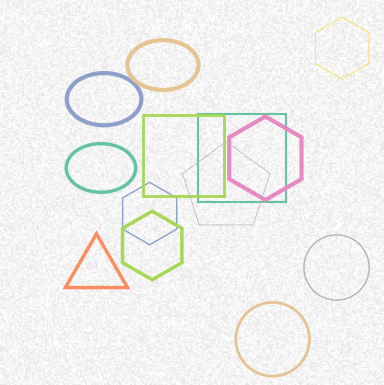[{"shape": "square", "thickness": 1.5, "radius": 0.57, "center": [0.629, 0.589]}, {"shape": "oval", "thickness": 2.5, "radius": 0.45, "center": [0.262, 0.564]}, {"shape": "triangle", "thickness": 2.5, "radius": 0.47, "center": [0.25, 0.3]}, {"shape": "hexagon", "thickness": 1, "radius": 0.41, "center": [0.389, 0.445]}, {"shape": "oval", "thickness": 3, "radius": 0.48, "center": [0.27, 0.742]}, {"shape": "hexagon", "thickness": 3, "radius": 0.54, "center": [0.689, 0.589]}, {"shape": "square", "thickness": 2, "radius": 0.52, "center": [0.477, 0.596]}, {"shape": "hexagon", "thickness": 2.5, "radius": 0.45, "center": [0.395, 0.362]}, {"shape": "hexagon", "thickness": 0.5, "radius": 0.4, "center": [0.889, 0.875]}, {"shape": "circle", "thickness": 2, "radius": 0.48, "center": [0.708, 0.119]}, {"shape": "oval", "thickness": 3, "radius": 0.46, "center": [0.423, 0.831]}, {"shape": "pentagon", "thickness": 0.5, "radius": 0.6, "center": [0.588, 0.512]}, {"shape": "circle", "thickness": 1, "radius": 0.42, "center": [0.874, 0.305]}]